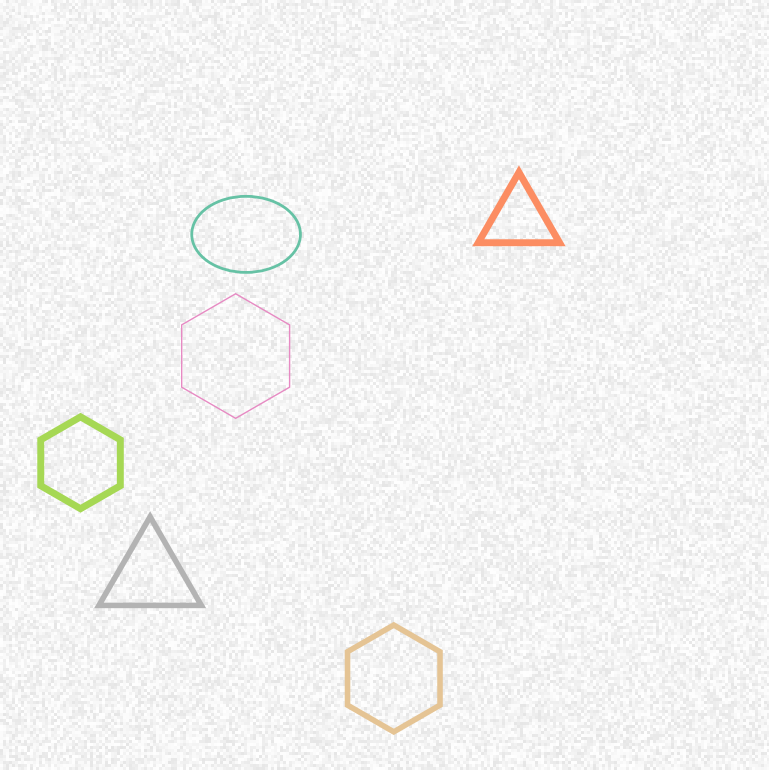[{"shape": "oval", "thickness": 1, "radius": 0.35, "center": [0.32, 0.696]}, {"shape": "triangle", "thickness": 2.5, "radius": 0.3, "center": [0.674, 0.715]}, {"shape": "hexagon", "thickness": 0.5, "radius": 0.4, "center": [0.306, 0.538]}, {"shape": "hexagon", "thickness": 2.5, "radius": 0.3, "center": [0.105, 0.399]}, {"shape": "hexagon", "thickness": 2, "radius": 0.35, "center": [0.511, 0.119]}, {"shape": "triangle", "thickness": 2, "radius": 0.38, "center": [0.195, 0.252]}]